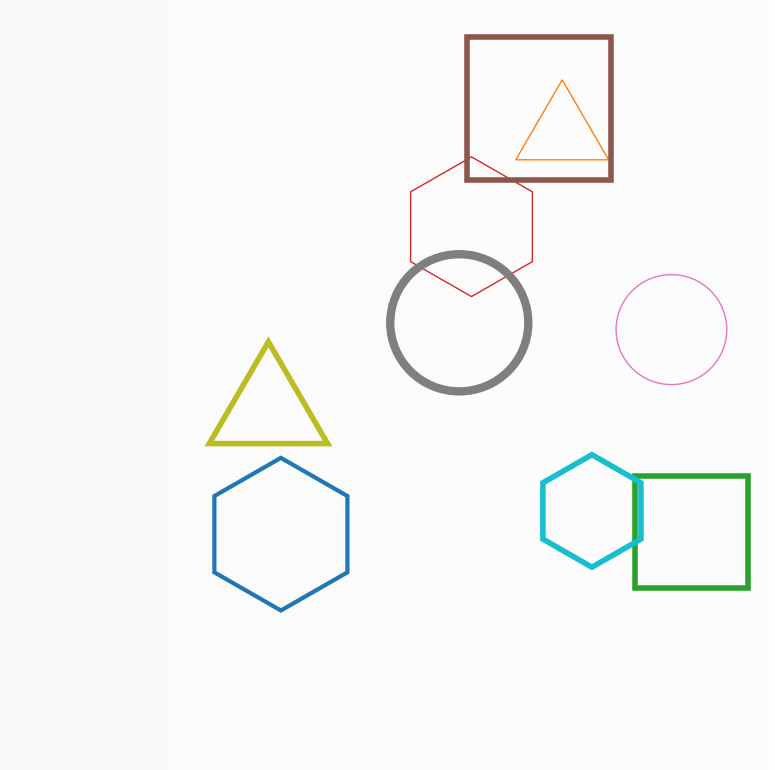[{"shape": "hexagon", "thickness": 1.5, "radius": 0.5, "center": [0.362, 0.306]}, {"shape": "triangle", "thickness": 0.5, "radius": 0.35, "center": [0.725, 0.827]}, {"shape": "square", "thickness": 2, "radius": 0.37, "center": [0.892, 0.309]}, {"shape": "hexagon", "thickness": 0.5, "radius": 0.45, "center": [0.608, 0.706]}, {"shape": "square", "thickness": 2, "radius": 0.46, "center": [0.695, 0.859]}, {"shape": "circle", "thickness": 0.5, "radius": 0.36, "center": [0.866, 0.572]}, {"shape": "circle", "thickness": 3, "radius": 0.45, "center": [0.593, 0.581]}, {"shape": "triangle", "thickness": 2, "radius": 0.44, "center": [0.346, 0.468]}, {"shape": "hexagon", "thickness": 2, "radius": 0.37, "center": [0.764, 0.336]}]